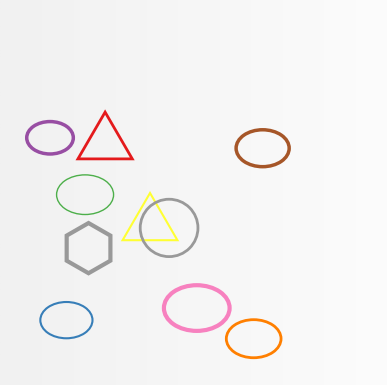[{"shape": "triangle", "thickness": 2, "radius": 0.4, "center": [0.271, 0.628]}, {"shape": "oval", "thickness": 1.5, "radius": 0.34, "center": [0.171, 0.168]}, {"shape": "oval", "thickness": 1, "radius": 0.37, "center": [0.22, 0.494]}, {"shape": "oval", "thickness": 2.5, "radius": 0.3, "center": [0.129, 0.642]}, {"shape": "oval", "thickness": 2, "radius": 0.35, "center": [0.655, 0.12]}, {"shape": "triangle", "thickness": 1.5, "radius": 0.41, "center": [0.387, 0.417]}, {"shape": "oval", "thickness": 2.5, "radius": 0.34, "center": [0.678, 0.615]}, {"shape": "oval", "thickness": 3, "radius": 0.42, "center": [0.508, 0.2]}, {"shape": "circle", "thickness": 2, "radius": 0.37, "center": [0.436, 0.408]}, {"shape": "hexagon", "thickness": 3, "radius": 0.33, "center": [0.228, 0.355]}]